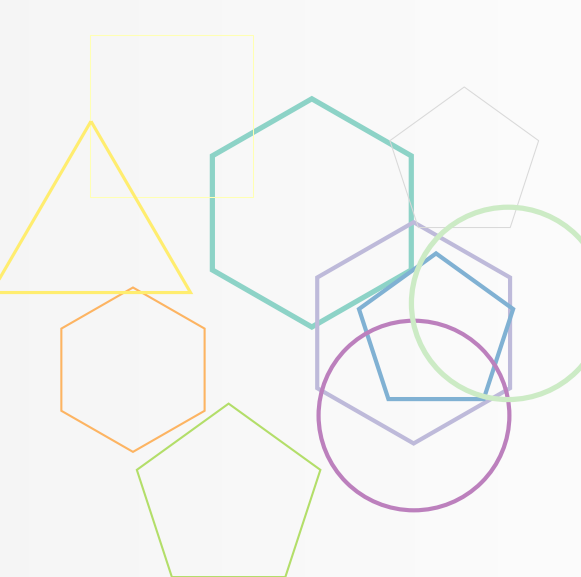[{"shape": "hexagon", "thickness": 2.5, "radius": 0.99, "center": [0.536, 0.63]}, {"shape": "square", "thickness": 0.5, "radius": 0.7, "center": [0.295, 0.798]}, {"shape": "hexagon", "thickness": 2, "radius": 0.96, "center": [0.712, 0.423]}, {"shape": "pentagon", "thickness": 2, "radius": 0.7, "center": [0.75, 0.421]}, {"shape": "hexagon", "thickness": 1, "radius": 0.71, "center": [0.229, 0.359]}, {"shape": "pentagon", "thickness": 1, "radius": 0.83, "center": [0.393, 0.134]}, {"shape": "pentagon", "thickness": 0.5, "radius": 0.67, "center": [0.799, 0.714]}, {"shape": "circle", "thickness": 2, "radius": 0.82, "center": [0.712, 0.28]}, {"shape": "circle", "thickness": 2.5, "radius": 0.83, "center": [0.874, 0.474]}, {"shape": "triangle", "thickness": 1.5, "radius": 0.99, "center": [0.157, 0.591]}]